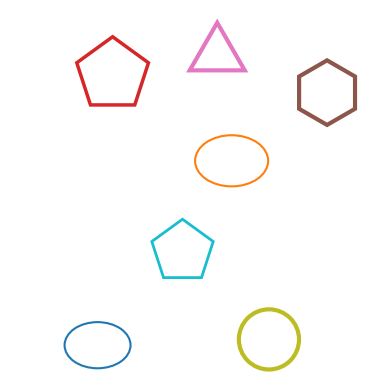[{"shape": "oval", "thickness": 1.5, "radius": 0.43, "center": [0.253, 0.103]}, {"shape": "oval", "thickness": 1.5, "radius": 0.47, "center": [0.602, 0.582]}, {"shape": "pentagon", "thickness": 2.5, "radius": 0.49, "center": [0.292, 0.807]}, {"shape": "hexagon", "thickness": 3, "radius": 0.42, "center": [0.85, 0.759]}, {"shape": "triangle", "thickness": 3, "radius": 0.41, "center": [0.564, 0.858]}, {"shape": "circle", "thickness": 3, "radius": 0.39, "center": [0.699, 0.118]}, {"shape": "pentagon", "thickness": 2, "radius": 0.42, "center": [0.474, 0.347]}]